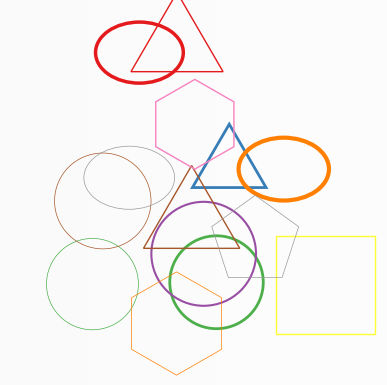[{"shape": "oval", "thickness": 2.5, "radius": 0.57, "center": [0.36, 0.863]}, {"shape": "triangle", "thickness": 1, "radius": 0.69, "center": [0.457, 0.882]}, {"shape": "triangle", "thickness": 2, "radius": 0.55, "center": [0.592, 0.568]}, {"shape": "circle", "thickness": 2, "radius": 0.6, "center": [0.559, 0.267]}, {"shape": "circle", "thickness": 0.5, "radius": 0.59, "center": [0.239, 0.262]}, {"shape": "circle", "thickness": 1.5, "radius": 0.68, "center": [0.526, 0.341]}, {"shape": "hexagon", "thickness": 0.5, "radius": 0.67, "center": [0.456, 0.16]}, {"shape": "oval", "thickness": 3, "radius": 0.58, "center": [0.732, 0.561]}, {"shape": "square", "thickness": 1, "radius": 0.63, "center": [0.84, 0.259]}, {"shape": "circle", "thickness": 0.5, "radius": 0.62, "center": [0.265, 0.478]}, {"shape": "triangle", "thickness": 1, "radius": 0.72, "center": [0.495, 0.427]}, {"shape": "hexagon", "thickness": 1, "radius": 0.58, "center": [0.503, 0.677]}, {"shape": "pentagon", "thickness": 0.5, "radius": 0.59, "center": [0.659, 0.375]}, {"shape": "oval", "thickness": 0.5, "radius": 0.59, "center": [0.333, 0.538]}]